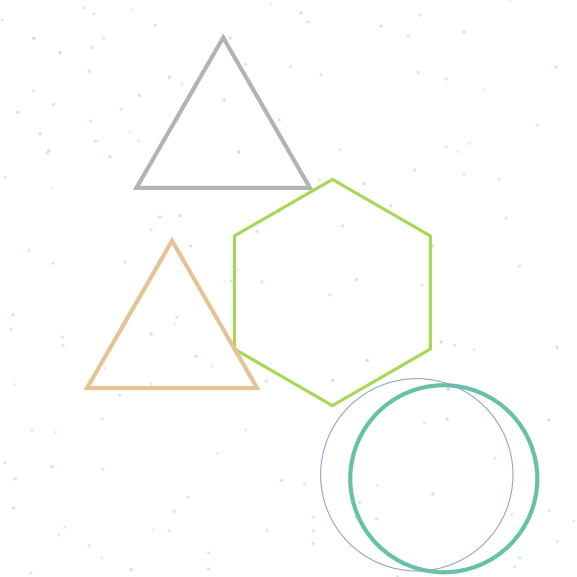[{"shape": "circle", "thickness": 2, "radius": 0.81, "center": [0.768, 0.17]}, {"shape": "circle", "thickness": 0.5, "radius": 0.83, "center": [0.722, 0.177]}, {"shape": "hexagon", "thickness": 1.5, "radius": 0.98, "center": [0.576, 0.493]}, {"shape": "triangle", "thickness": 2, "radius": 0.85, "center": [0.298, 0.412]}, {"shape": "triangle", "thickness": 2, "radius": 0.87, "center": [0.386, 0.761]}]